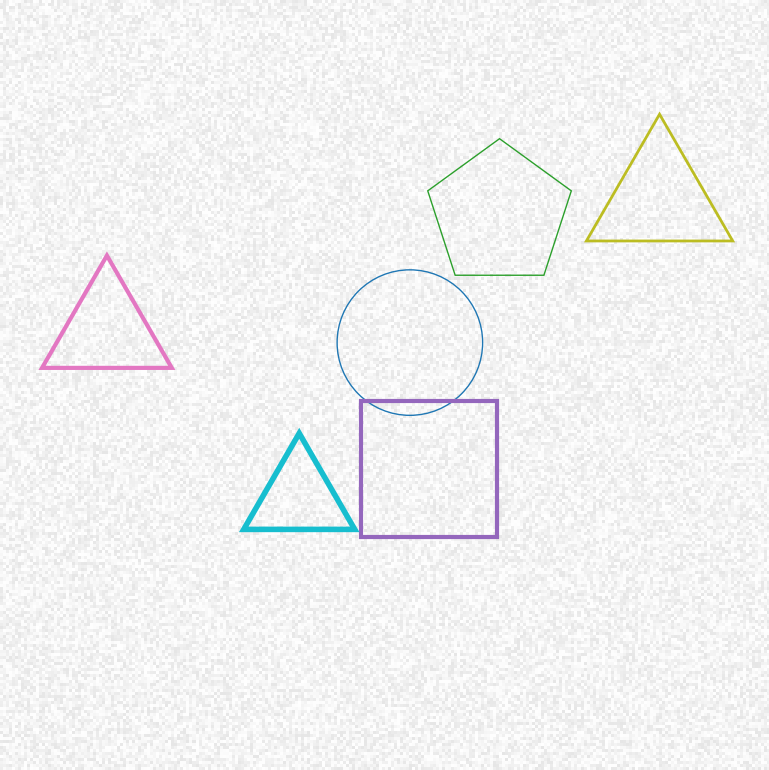[{"shape": "circle", "thickness": 0.5, "radius": 0.47, "center": [0.532, 0.555]}, {"shape": "pentagon", "thickness": 0.5, "radius": 0.49, "center": [0.649, 0.722]}, {"shape": "square", "thickness": 1.5, "radius": 0.44, "center": [0.557, 0.391]}, {"shape": "triangle", "thickness": 1.5, "radius": 0.49, "center": [0.139, 0.571]}, {"shape": "triangle", "thickness": 1, "radius": 0.55, "center": [0.857, 0.742]}, {"shape": "triangle", "thickness": 2, "radius": 0.42, "center": [0.389, 0.354]}]